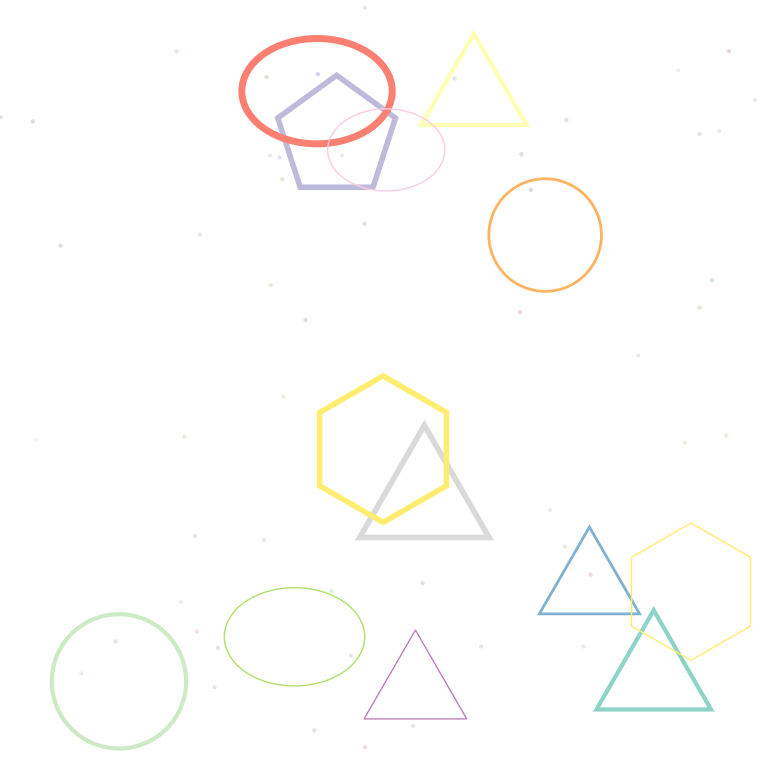[{"shape": "triangle", "thickness": 1.5, "radius": 0.43, "center": [0.849, 0.122]}, {"shape": "triangle", "thickness": 1.5, "radius": 0.4, "center": [0.615, 0.877]}, {"shape": "pentagon", "thickness": 2, "radius": 0.4, "center": [0.437, 0.822]}, {"shape": "oval", "thickness": 2.5, "radius": 0.49, "center": [0.412, 0.882]}, {"shape": "triangle", "thickness": 1, "radius": 0.38, "center": [0.766, 0.24]}, {"shape": "circle", "thickness": 1, "radius": 0.37, "center": [0.708, 0.695]}, {"shape": "oval", "thickness": 0.5, "radius": 0.46, "center": [0.382, 0.173]}, {"shape": "oval", "thickness": 0.5, "radius": 0.38, "center": [0.502, 0.805]}, {"shape": "triangle", "thickness": 2, "radius": 0.49, "center": [0.551, 0.35]}, {"shape": "triangle", "thickness": 0.5, "radius": 0.38, "center": [0.54, 0.105]}, {"shape": "circle", "thickness": 1.5, "radius": 0.44, "center": [0.154, 0.115]}, {"shape": "hexagon", "thickness": 2, "radius": 0.48, "center": [0.497, 0.417]}, {"shape": "hexagon", "thickness": 0.5, "radius": 0.45, "center": [0.897, 0.232]}]